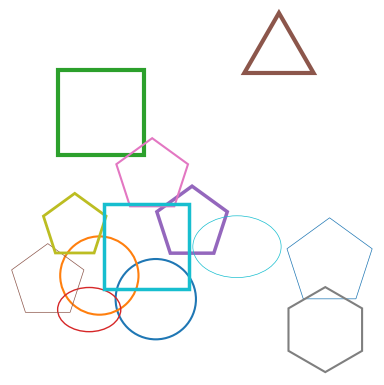[{"shape": "pentagon", "thickness": 0.5, "radius": 0.58, "center": [0.856, 0.318]}, {"shape": "circle", "thickness": 1.5, "radius": 0.52, "center": [0.405, 0.223]}, {"shape": "circle", "thickness": 1.5, "radius": 0.51, "center": [0.258, 0.284]}, {"shape": "square", "thickness": 3, "radius": 0.56, "center": [0.263, 0.707]}, {"shape": "oval", "thickness": 1, "radius": 0.41, "center": [0.232, 0.196]}, {"shape": "pentagon", "thickness": 2.5, "radius": 0.48, "center": [0.499, 0.42]}, {"shape": "triangle", "thickness": 3, "radius": 0.52, "center": [0.725, 0.862]}, {"shape": "pentagon", "thickness": 0.5, "radius": 0.49, "center": [0.124, 0.269]}, {"shape": "pentagon", "thickness": 1.5, "radius": 0.49, "center": [0.395, 0.543]}, {"shape": "hexagon", "thickness": 1.5, "radius": 0.55, "center": [0.845, 0.144]}, {"shape": "pentagon", "thickness": 2, "radius": 0.43, "center": [0.194, 0.412]}, {"shape": "square", "thickness": 2.5, "radius": 0.55, "center": [0.382, 0.361]}, {"shape": "oval", "thickness": 0.5, "radius": 0.57, "center": [0.616, 0.359]}]